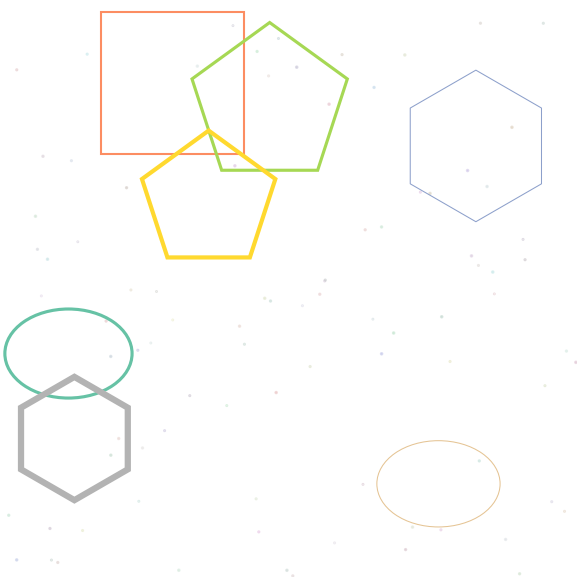[{"shape": "oval", "thickness": 1.5, "radius": 0.55, "center": [0.119, 0.387]}, {"shape": "square", "thickness": 1, "radius": 0.62, "center": [0.299, 0.855]}, {"shape": "hexagon", "thickness": 0.5, "radius": 0.66, "center": [0.824, 0.746]}, {"shape": "pentagon", "thickness": 1.5, "radius": 0.71, "center": [0.467, 0.819]}, {"shape": "pentagon", "thickness": 2, "radius": 0.61, "center": [0.361, 0.652]}, {"shape": "oval", "thickness": 0.5, "radius": 0.53, "center": [0.759, 0.161]}, {"shape": "hexagon", "thickness": 3, "radius": 0.53, "center": [0.129, 0.24]}]